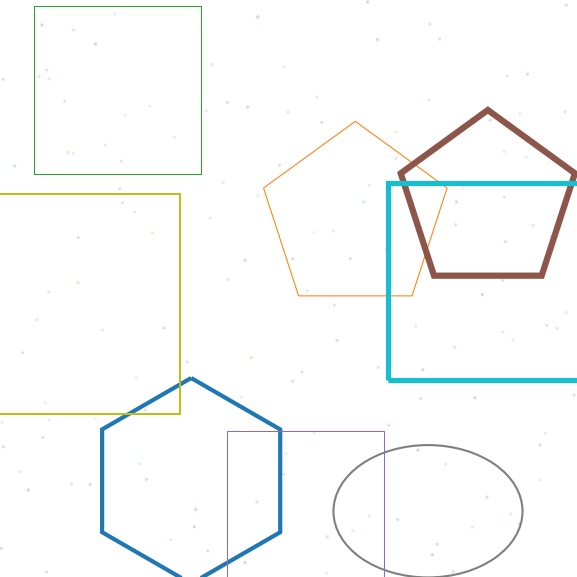[{"shape": "hexagon", "thickness": 2, "radius": 0.89, "center": [0.331, 0.167]}, {"shape": "pentagon", "thickness": 0.5, "radius": 0.84, "center": [0.615, 0.622]}, {"shape": "square", "thickness": 0.5, "radius": 0.73, "center": [0.203, 0.844]}, {"shape": "square", "thickness": 0.5, "radius": 0.68, "center": [0.53, 0.117]}, {"shape": "pentagon", "thickness": 3, "radius": 0.79, "center": [0.845, 0.65]}, {"shape": "oval", "thickness": 1, "radius": 0.82, "center": [0.741, 0.114]}, {"shape": "square", "thickness": 1, "radius": 0.95, "center": [0.121, 0.472]}, {"shape": "square", "thickness": 2.5, "radius": 0.85, "center": [0.843, 0.511]}]